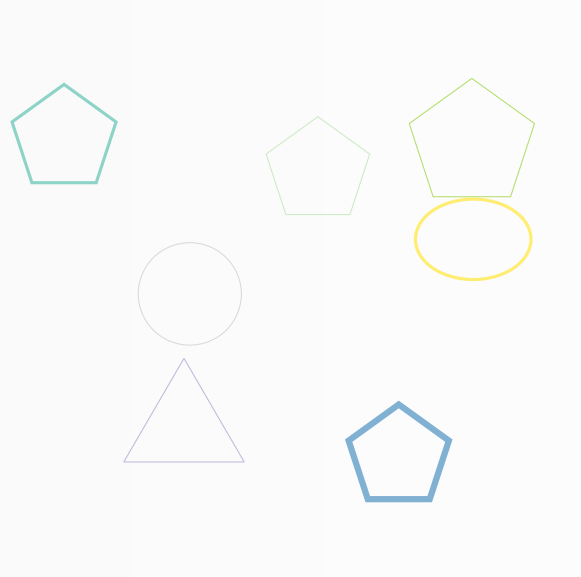[{"shape": "pentagon", "thickness": 1.5, "radius": 0.47, "center": [0.11, 0.759]}, {"shape": "triangle", "thickness": 0.5, "radius": 0.6, "center": [0.317, 0.259]}, {"shape": "pentagon", "thickness": 3, "radius": 0.45, "center": [0.686, 0.208]}, {"shape": "pentagon", "thickness": 0.5, "radius": 0.57, "center": [0.812, 0.75]}, {"shape": "circle", "thickness": 0.5, "radius": 0.44, "center": [0.327, 0.49]}, {"shape": "pentagon", "thickness": 0.5, "radius": 0.47, "center": [0.547, 0.703]}, {"shape": "oval", "thickness": 1.5, "radius": 0.5, "center": [0.814, 0.585]}]